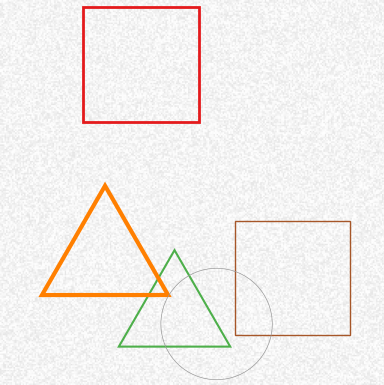[{"shape": "square", "thickness": 2, "radius": 0.75, "center": [0.367, 0.833]}, {"shape": "triangle", "thickness": 1.5, "radius": 0.84, "center": [0.453, 0.183]}, {"shape": "triangle", "thickness": 3, "radius": 0.95, "center": [0.273, 0.328]}, {"shape": "square", "thickness": 1, "radius": 0.74, "center": [0.76, 0.279]}, {"shape": "circle", "thickness": 0.5, "radius": 0.72, "center": [0.563, 0.158]}]